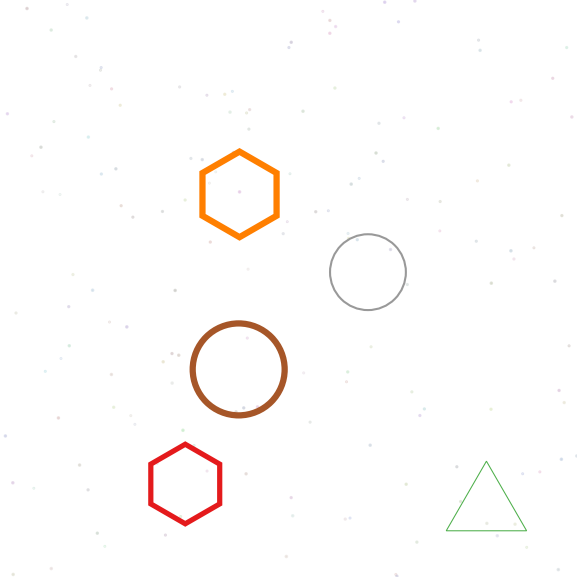[{"shape": "hexagon", "thickness": 2.5, "radius": 0.34, "center": [0.321, 0.161]}, {"shape": "triangle", "thickness": 0.5, "radius": 0.4, "center": [0.842, 0.12]}, {"shape": "hexagon", "thickness": 3, "radius": 0.37, "center": [0.415, 0.663]}, {"shape": "circle", "thickness": 3, "radius": 0.4, "center": [0.413, 0.359]}, {"shape": "circle", "thickness": 1, "radius": 0.33, "center": [0.637, 0.528]}]